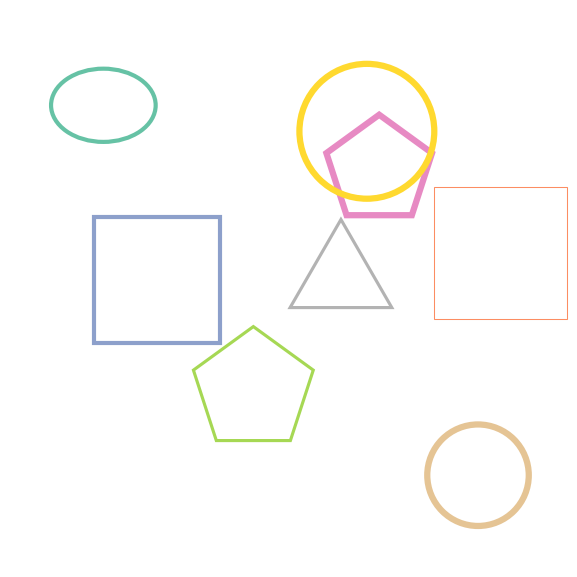[{"shape": "oval", "thickness": 2, "radius": 0.45, "center": [0.179, 0.817]}, {"shape": "square", "thickness": 0.5, "radius": 0.57, "center": [0.867, 0.562]}, {"shape": "square", "thickness": 2, "radius": 0.54, "center": [0.272, 0.514]}, {"shape": "pentagon", "thickness": 3, "radius": 0.48, "center": [0.657, 0.704]}, {"shape": "pentagon", "thickness": 1.5, "radius": 0.55, "center": [0.439, 0.325]}, {"shape": "circle", "thickness": 3, "radius": 0.58, "center": [0.635, 0.772]}, {"shape": "circle", "thickness": 3, "radius": 0.44, "center": [0.828, 0.176]}, {"shape": "triangle", "thickness": 1.5, "radius": 0.51, "center": [0.59, 0.517]}]